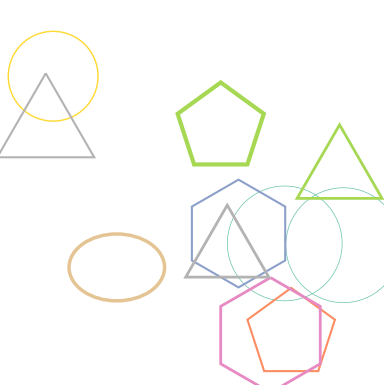[{"shape": "circle", "thickness": 0.5, "radius": 0.75, "center": [0.74, 0.368]}, {"shape": "circle", "thickness": 0.5, "radius": 0.75, "center": [0.892, 0.363]}, {"shape": "pentagon", "thickness": 1.5, "radius": 0.6, "center": [0.756, 0.133]}, {"shape": "hexagon", "thickness": 1.5, "radius": 0.7, "center": [0.62, 0.393]}, {"shape": "hexagon", "thickness": 2, "radius": 0.75, "center": [0.703, 0.13]}, {"shape": "pentagon", "thickness": 3, "radius": 0.59, "center": [0.573, 0.668]}, {"shape": "triangle", "thickness": 2, "radius": 0.64, "center": [0.882, 0.548]}, {"shape": "circle", "thickness": 1, "radius": 0.58, "center": [0.138, 0.802]}, {"shape": "oval", "thickness": 2.5, "radius": 0.62, "center": [0.303, 0.305]}, {"shape": "triangle", "thickness": 2, "radius": 0.62, "center": [0.59, 0.343]}, {"shape": "triangle", "thickness": 1.5, "radius": 0.73, "center": [0.119, 0.664]}]